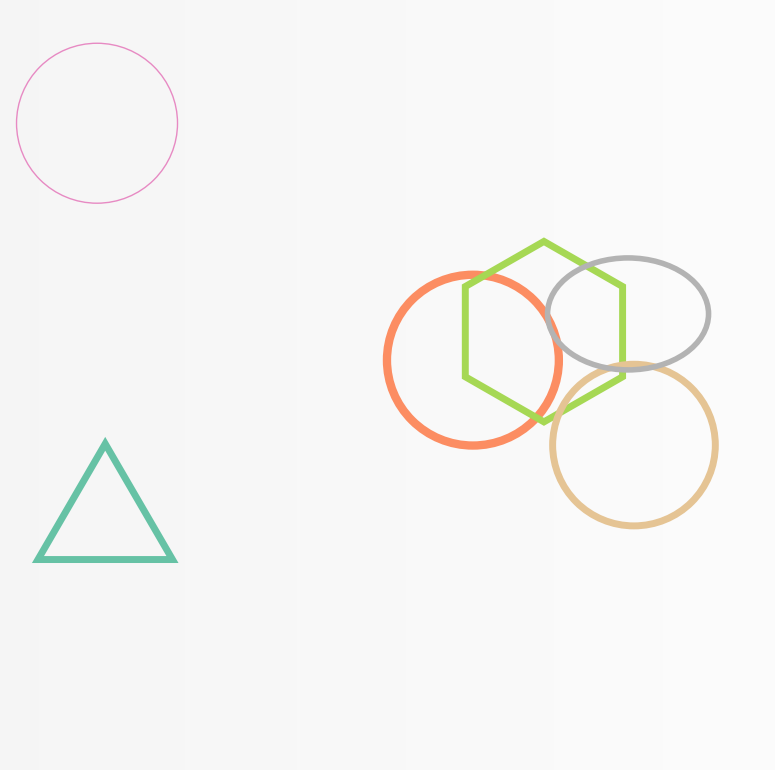[{"shape": "triangle", "thickness": 2.5, "radius": 0.5, "center": [0.136, 0.323]}, {"shape": "circle", "thickness": 3, "radius": 0.55, "center": [0.61, 0.532]}, {"shape": "circle", "thickness": 0.5, "radius": 0.52, "center": [0.125, 0.84]}, {"shape": "hexagon", "thickness": 2.5, "radius": 0.59, "center": [0.702, 0.569]}, {"shape": "circle", "thickness": 2.5, "radius": 0.52, "center": [0.818, 0.422]}, {"shape": "oval", "thickness": 2, "radius": 0.52, "center": [0.81, 0.592]}]